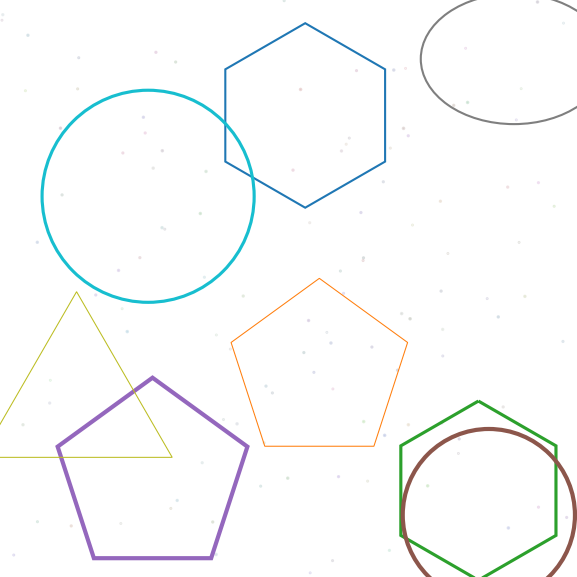[{"shape": "hexagon", "thickness": 1, "radius": 0.8, "center": [0.528, 0.799]}, {"shape": "pentagon", "thickness": 0.5, "radius": 0.8, "center": [0.553, 0.356]}, {"shape": "hexagon", "thickness": 1.5, "radius": 0.78, "center": [0.828, 0.15]}, {"shape": "pentagon", "thickness": 2, "radius": 0.86, "center": [0.264, 0.172]}, {"shape": "circle", "thickness": 2, "radius": 0.75, "center": [0.847, 0.107]}, {"shape": "oval", "thickness": 1, "radius": 0.81, "center": [0.89, 0.897]}, {"shape": "triangle", "thickness": 0.5, "radius": 0.96, "center": [0.133, 0.303]}, {"shape": "circle", "thickness": 1.5, "radius": 0.92, "center": [0.256, 0.659]}]